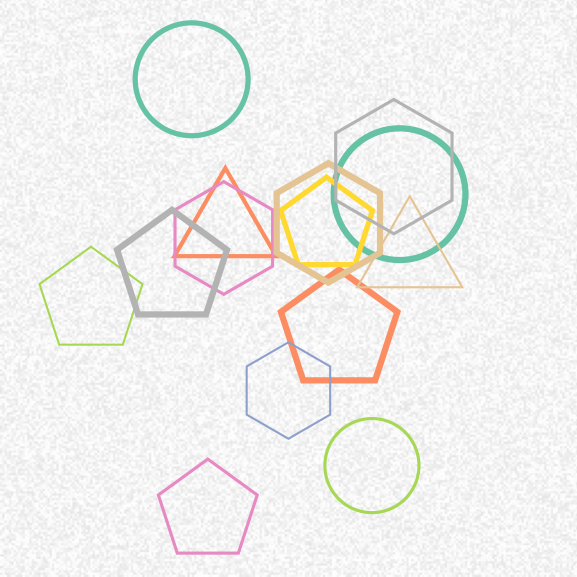[{"shape": "circle", "thickness": 2.5, "radius": 0.49, "center": [0.332, 0.862]}, {"shape": "circle", "thickness": 3, "radius": 0.57, "center": [0.692, 0.663]}, {"shape": "pentagon", "thickness": 3, "radius": 0.53, "center": [0.587, 0.426]}, {"shape": "triangle", "thickness": 2, "radius": 0.51, "center": [0.39, 0.606]}, {"shape": "hexagon", "thickness": 1, "radius": 0.42, "center": [0.499, 0.323]}, {"shape": "pentagon", "thickness": 1.5, "radius": 0.45, "center": [0.36, 0.114]}, {"shape": "hexagon", "thickness": 1.5, "radius": 0.49, "center": [0.388, 0.587]}, {"shape": "pentagon", "thickness": 1, "radius": 0.47, "center": [0.158, 0.478]}, {"shape": "circle", "thickness": 1.5, "radius": 0.41, "center": [0.644, 0.193]}, {"shape": "pentagon", "thickness": 2.5, "radius": 0.42, "center": [0.566, 0.609]}, {"shape": "hexagon", "thickness": 3, "radius": 0.52, "center": [0.569, 0.613]}, {"shape": "triangle", "thickness": 1, "radius": 0.53, "center": [0.71, 0.554]}, {"shape": "hexagon", "thickness": 1.5, "radius": 0.58, "center": [0.682, 0.711]}, {"shape": "pentagon", "thickness": 3, "radius": 0.5, "center": [0.298, 0.536]}]